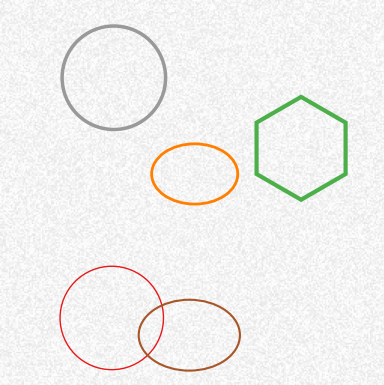[{"shape": "circle", "thickness": 1, "radius": 0.67, "center": [0.29, 0.174]}, {"shape": "hexagon", "thickness": 3, "radius": 0.67, "center": [0.782, 0.615]}, {"shape": "oval", "thickness": 2, "radius": 0.56, "center": [0.506, 0.548]}, {"shape": "oval", "thickness": 1.5, "radius": 0.66, "center": [0.492, 0.129]}, {"shape": "circle", "thickness": 2.5, "radius": 0.67, "center": [0.296, 0.798]}]